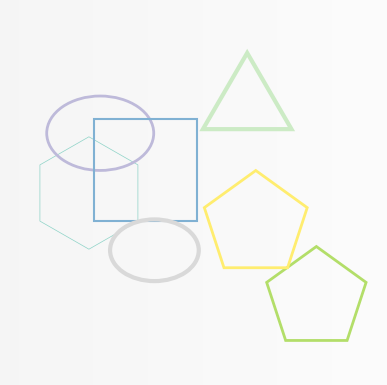[{"shape": "hexagon", "thickness": 0.5, "radius": 0.73, "center": [0.229, 0.499]}, {"shape": "oval", "thickness": 2, "radius": 0.69, "center": [0.259, 0.654]}, {"shape": "square", "thickness": 1.5, "radius": 0.66, "center": [0.376, 0.558]}, {"shape": "pentagon", "thickness": 2, "radius": 0.67, "center": [0.816, 0.225]}, {"shape": "oval", "thickness": 3, "radius": 0.57, "center": [0.399, 0.35]}, {"shape": "triangle", "thickness": 3, "radius": 0.66, "center": [0.638, 0.731]}, {"shape": "pentagon", "thickness": 2, "radius": 0.7, "center": [0.66, 0.418]}]